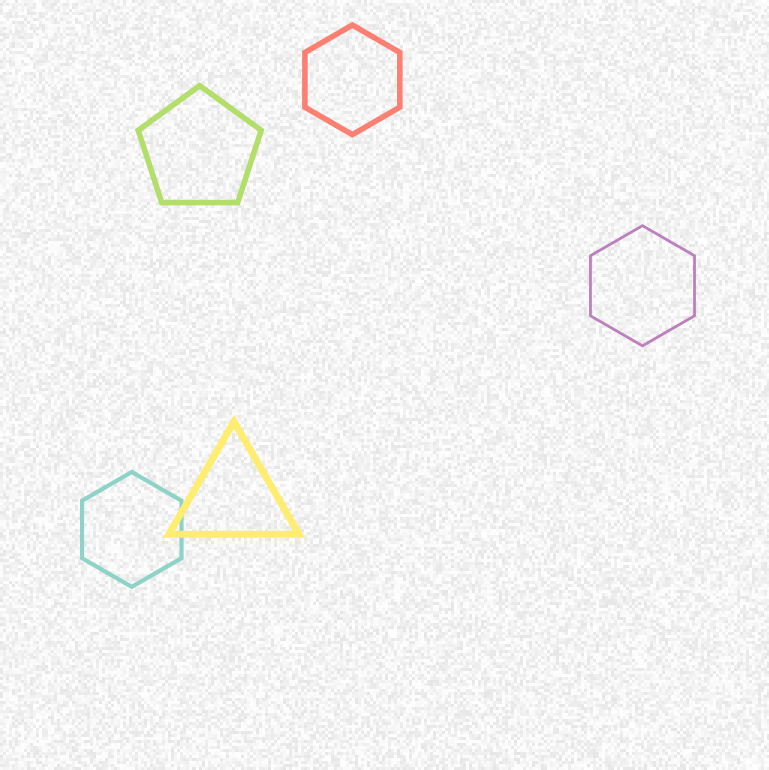[{"shape": "hexagon", "thickness": 1.5, "radius": 0.37, "center": [0.171, 0.312]}, {"shape": "hexagon", "thickness": 2, "radius": 0.36, "center": [0.458, 0.896]}, {"shape": "pentagon", "thickness": 2, "radius": 0.42, "center": [0.259, 0.805]}, {"shape": "hexagon", "thickness": 1, "radius": 0.39, "center": [0.834, 0.629]}, {"shape": "triangle", "thickness": 2.5, "radius": 0.49, "center": [0.304, 0.355]}]